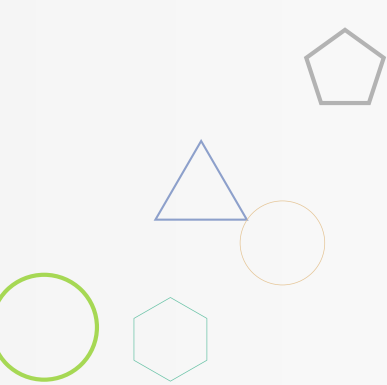[{"shape": "hexagon", "thickness": 0.5, "radius": 0.54, "center": [0.44, 0.119]}, {"shape": "triangle", "thickness": 1.5, "radius": 0.68, "center": [0.519, 0.498]}, {"shape": "circle", "thickness": 3, "radius": 0.68, "center": [0.114, 0.15]}, {"shape": "circle", "thickness": 0.5, "radius": 0.55, "center": [0.729, 0.369]}, {"shape": "pentagon", "thickness": 3, "radius": 0.53, "center": [0.89, 0.817]}]